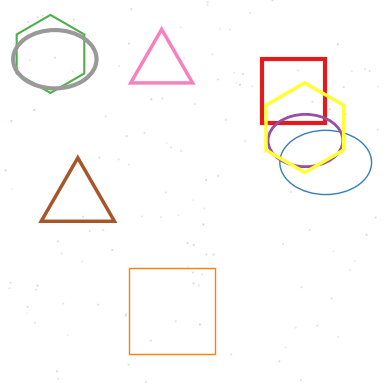[{"shape": "square", "thickness": 3, "radius": 0.41, "center": [0.762, 0.763]}, {"shape": "oval", "thickness": 1, "radius": 0.6, "center": [0.846, 0.578]}, {"shape": "hexagon", "thickness": 1.5, "radius": 0.51, "center": [0.131, 0.86]}, {"shape": "oval", "thickness": 2, "radius": 0.49, "center": [0.793, 0.635]}, {"shape": "square", "thickness": 1, "radius": 0.56, "center": [0.446, 0.192]}, {"shape": "hexagon", "thickness": 2.5, "radius": 0.58, "center": [0.792, 0.668]}, {"shape": "triangle", "thickness": 2.5, "radius": 0.55, "center": [0.202, 0.48]}, {"shape": "triangle", "thickness": 2.5, "radius": 0.46, "center": [0.42, 0.831]}, {"shape": "oval", "thickness": 3, "radius": 0.54, "center": [0.142, 0.846]}]